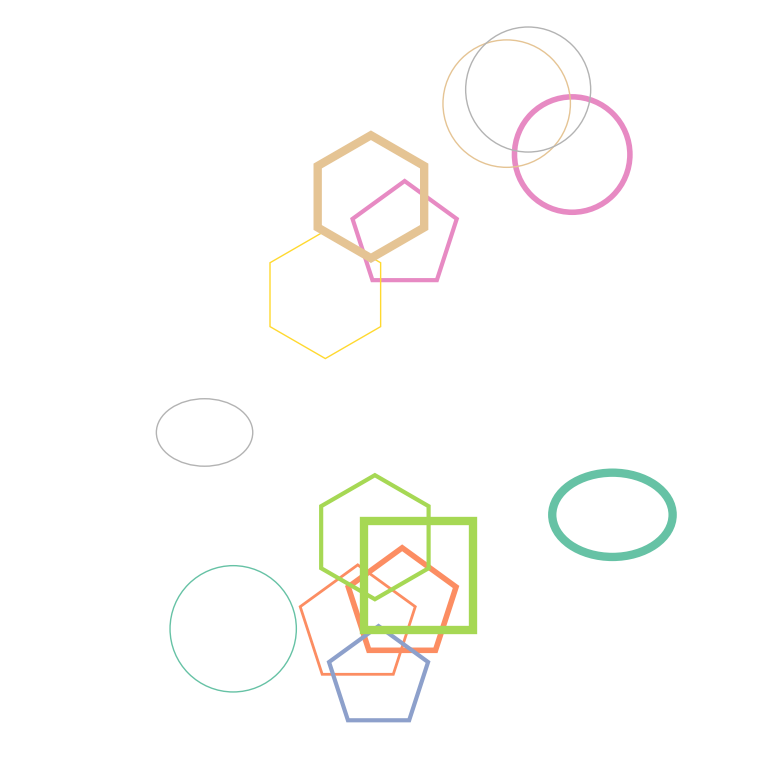[{"shape": "circle", "thickness": 0.5, "radius": 0.41, "center": [0.303, 0.183]}, {"shape": "oval", "thickness": 3, "radius": 0.39, "center": [0.795, 0.331]}, {"shape": "pentagon", "thickness": 1, "radius": 0.39, "center": [0.465, 0.188]}, {"shape": "pentagon", "thickness": 2, "radius": 0.37, "center": [0.522, 0.215]}, {"shape": "pentagon", "thickness": 1.5, "radius": 0.34, "center": [0.492, 0.119]}, {"shape": "circle", "thickness": 2, "radius": 0.37, "center": [0.743, 0.799]}, {"shape": "pentagon", "thickness": 1.5, "radius": 0.36, "center": [0.526, 0.694]}, {"shape": "square", "thickness": 3, "radius": 0.35, "center": [0.544, 0.252]}, {"shape": "hexagon", "thickness": 1.5, "radius": 0.4, "center": [0.487, 0.302]}, {"shape": "hexagon", "thickness": 0.5, "radius": 0.41, "center": [0.422, 0.617]}, {"shape": "circle", "thickness": 0.5, "radius": 0.41, "center": [0.658, 0.865]}, {"shape": "hexagon", "thickness": 3, "radius": 0.4, "center": [0.482, 0.745]}, {"shape": "oval", "thickness": 0.5, "radius": 0.31, "center": [0.266, 0.438]}, {"shape": "circle", "thickness": 0.5, "radius": 0.41, "center": [0.686, 0.884]}]